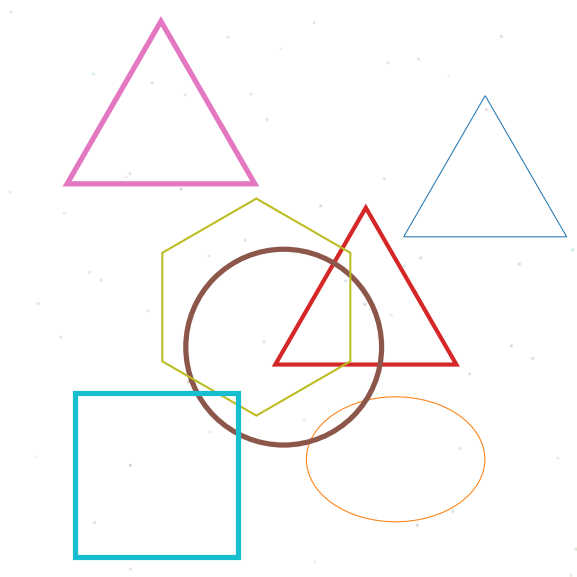[{"shape": "triangle", "thickness": 0.5, "radius": 0.81, "center": [0.84, 0.671]}, {"shape": "oval", "thickness": 0.5, "radius": 0.77, "center": [0.685, 0.204]}, {"shape": "triangle", "thickness": 2, "radius": 0.91, "center": [0.633, 0.458]}, {"shape": "circle", "thickness": 2.5, "radius": 0.85, "center": [0.491, 0.398]}, {"shape": "triangle", "thickness": 2.5, "radius": 0.94, "center": [0.279, 0.775]}, {"shape": "hexagon", "thickness": 1, "radius": 0.94, "center": [0.444, 0.467]}, {"shape": "square", "thickness": 2.5, "radius": 0.71, "center": [0.271, 0.176]}]